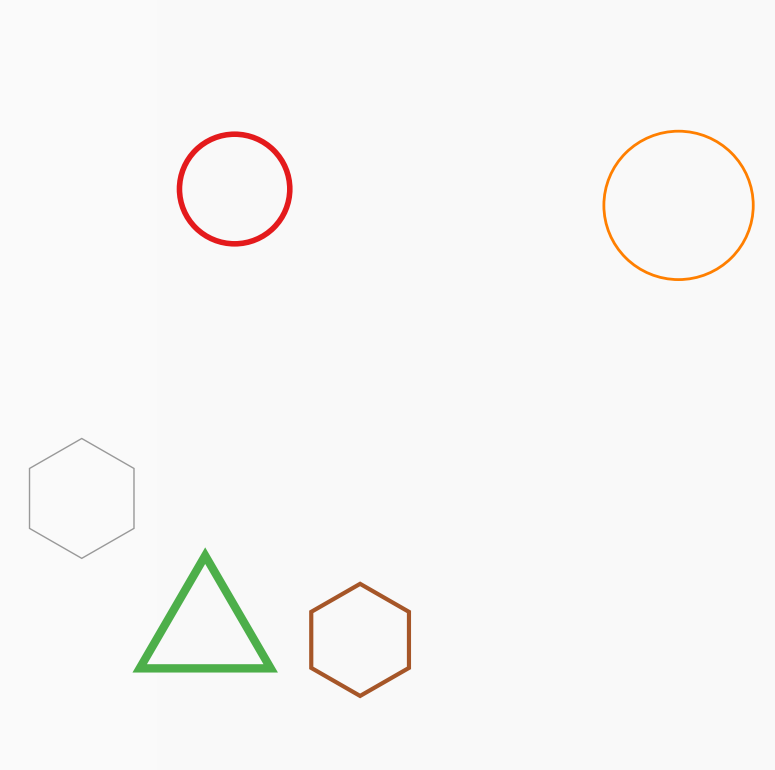[{"shape": "circle", "thickness": 2, "radius": 0.36, "center": [0.303, 0.755]}, {"shape": "triangle", "thickness": 3, "radius": 0.49, "center": [0.265, 0.181]}, {"shape": "circle", "thickness": 1, "radius": 0.48, "center": [0.876, 0.733]}, {"shape": "hexagon", "thickness": 1.5, "radius": 0.36, "center": [0.465, 0.169]}, {"shape": "hexagon", "thickness": 0.5, "radius": 0.39, "center": [0.105, 0.353]}]